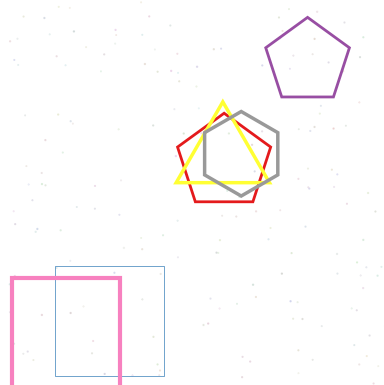[{"shape": "pentagon", "thickness": 2, "radius": 0.64, "center": [0.582, 0.579]}, {"shape": "square", "thickness": 0.5, "radius": 0.71, "center": [0.285, 0.167]}, {"shape": "pentagon", "thickness": 2, "radius": 0.57, "center": [0.799, 0.841]}, {"shape": "triangle", "thickness": 2.5, "radius": 0.7, "center": [0.579, 0.595]}, {"shape": "square", "thickness": 3, "radius": 0.7, "center": [0.172, 0.137]}, {"shape": "hexagon", "thickness": 2.5, "radius": 0.55, "center": [0.627, 0.601]}]